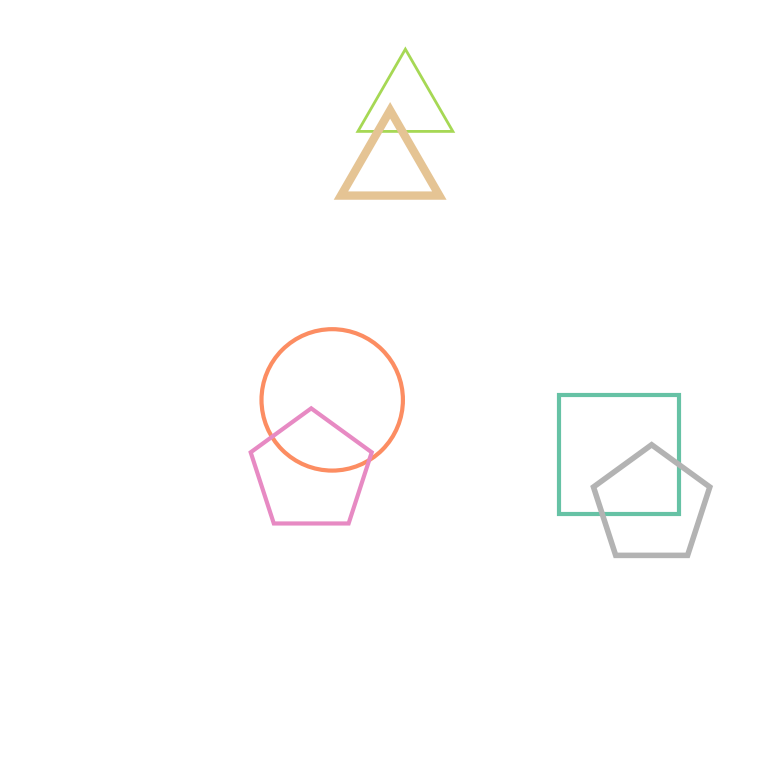[{"shape": "square", "thickness": 1.5, "radius": 0.39, "center": [0.804, 0.409]}, {"shape": "circle", "thickness": 1.5, "radius": 0.46, "center": [0.431, 0.481]}, {"shape": "pentagon", "thickness": 1.5, "radius": 0.41, "center": [0.404, 0.387]}, {"shape": "triangle", "thickness": 1, "radius": 0.36, "center": [0.526, 0.865]}, {"shape": "triangle", "thickness": 3, "radius": 0.37, "center": [0.507, 0.783]}, {"shape": "pentagon", "thickness": 2, "radius": 0.4, "center": [0.846, 0.343]}]